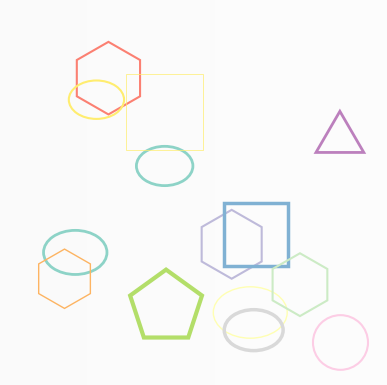[{"shape": "oval", "thickness": 2, "radius": 0.41, "center": [0.194, 0.344]}, {"shape": "oval", "thickness": 2, "radius": 0.36, "center": [0.425, 0.569]}, {"shape": "oval", "thickness": 1, "radius": 0.48, "center": [0.646, 0.188]}, {"shape": "hexagon", "thickness": 1.5, "radius": 0.45, "center": [0.598, 0.365]}, {"shape": "hexagon", "thickness": 1.5, "radius": 0.47, "center": [0.28, 0.797]}, {"shape": "square", "thickness": 2.5, "radius": 0.41, "center": [0.661, 0.391]}, {"shape": "hexagon", "thickness": 1, "radius": 0.39, "center": [0.167, 0.276]}, {"shape": "pentagon", "thickness": 3, "radius": 0.49, "center": [0.429, 0.202]}, {"shape": "circle", "thickness": 1.5, "radius": 0.36, "center": [0.879, 0.11]}, {"shape": "oval", "thickness": 2.5, "radius": 0.38, "center": [0.655, 0.142]}, {"shape": "triangle", "thickness": 2, "radius": 0.36, "center": [0.877, 0.64]}, {"shape": "hexagon", "thickness": 1.5, "radius": 0.41, "center": [0.774, 0.261]}, {"shape": "oval", "thickness": 1.5, "radius": 0.36, "center": [0.249, 0.741]}, {"shape": "square", "thickness": 0.5, "radius": 0.49, "center": [0.424, 0.709]}]